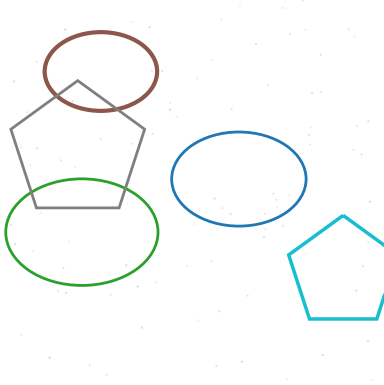[{"shape": "oval", "thickness": 2, "radius": 0.87, "center": [0.62, 0.535]}, {"shape": "oval", "thickness": 2, "radius": 0.99, "center": [0.213, 0.397]}, {"shape": "oval", "thickness": 3, "radius": 0.73, "center": [0.262, 0.814]}, {"shape": "pentagon", "thickness": 2, "radius": 0.91, "center": [0.202, 0.608]}, {"shape": "pentagon", "thickness": 2.5, "radius": 0.74, "center": [0.891, 0.292]}]